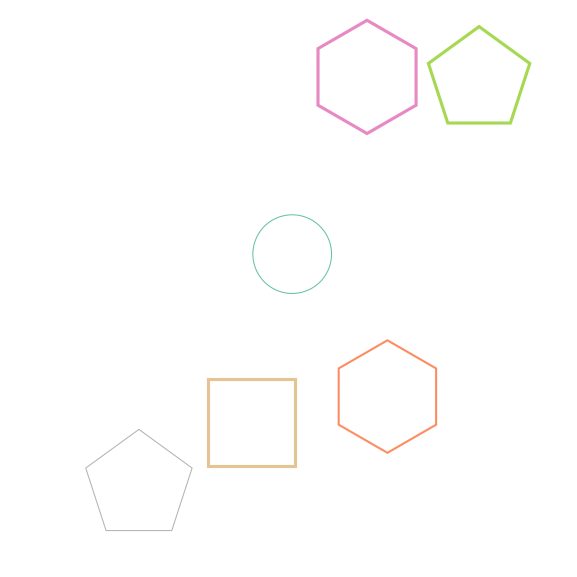[{"shape": "circle", "thickness": 0.5, "radius": 0.34, "center": [0.506, 0.559]}, {"shape": "hexagon", "thickness": 1, "radius": 0.49, "center": [0.671, 0.312]}, {"shape": "hexagon", "thickness": 1.5, "radius": 0.49, "center": [0.636, 0.866]}, {"shape": "pentagon", "thickness": 1.5, "radius": 0.46, "center": [0.83, 0.861]}, {"shape": "square", "thickness": 1.5, "radius": 0.38, "center": [0.436, 0.268]}, {"shape": "pentagon", "thickness": 0.5, "radius": 0.48, "center": [0.241, 0.159]}]